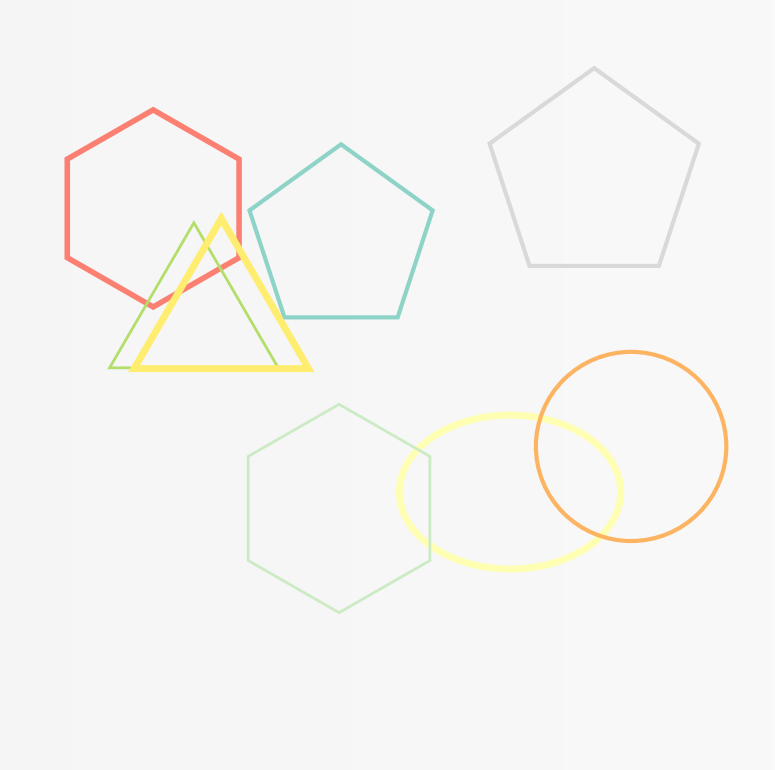[{"shape": "pentagon", "thickness": 1.5, "radius": 0.62, "center": [0.44, 0.688]}, {"shape": "oval", "thickness": 2.5, "radius": 0.71, "center": [0.658, 0.361]}, {"shape": "hexagon", "thickness": 2, "radius": 0.64, "center": [0.198, 0.729]}, {"shape": "circle", "thickness": 1.5, "radius": 0.61, "center": [0.814, 0.42]}, {"shape": "triangle", "thickness": 1, "radius": 0.63, "center": [0.25, 0.585]}, {"shape": "pentagon", "thickness": 1.5, "radius": 0.71, "center": [0.767, 0.77]}, {"shape": "hexagon", "thickness": 1, "radius": 0.68, "center": [0.437, 0.34]}, {"shape": "triangle", "thickness": 2.5, "radius": 0.65, "center": [0.286, 0.586]}]